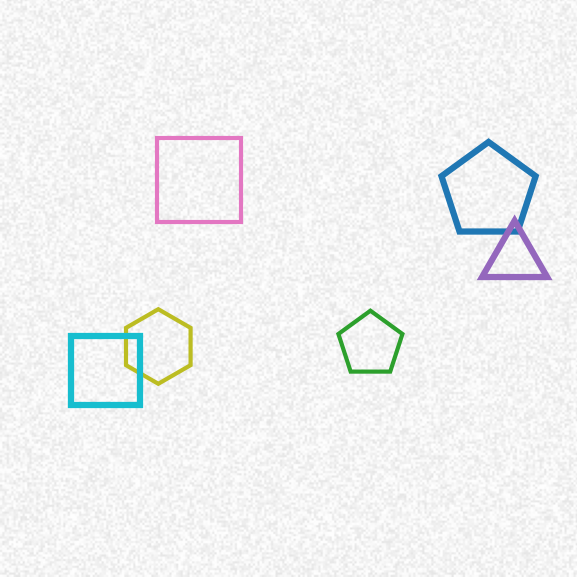[{"shape": "pentagon", "thickness": 3, "radius": 0.43, "center": [0.846, 0.668]}, {"shape": "pentagon", "thickness": 2, "radius": 0.29, "center": [0.641, 0.403]}, {"shape": "triangle", "thickness": 3, "radius": 0.33, "center": [0.891, 0.552]}, {"shape": "square", "thickness": 2, "radius": 0.36, "center": [0.345, 0.687]}, {"shape": "hexagon", "thickness": 2, "radius": 0.32, "center": [0.274, 0.399]}, {"shape": "square", "thickness": 3, "radius": 0.3, "center": [0.183, 0.358]}]